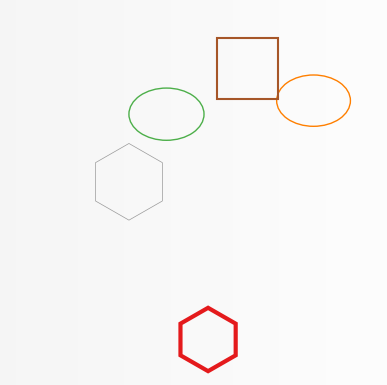[{"shape": "hexagon", "thickness": 3, "radius": 0.41, "center": [0.537, 0.118]}, {"shape": "oval", "thickness": 1, "radius": 0.48, "center": [0.43, 0.703]}, {"shape": "oval", "thickness": 1, "radius": 0.48, "center": [0.809, 0.739]}, {"shape": "square", "thickness": 1.5, "radius": 0.39, "center": [0.638, 0.822]}, {"shape": "hexagon", "thickness": 0.5, "radius": 0.5, "center": [0.333, 0.528]}]